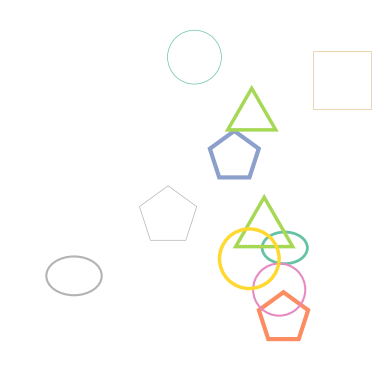[{"shape": "oval", "thickness": 2, "radius": 0.29, "center": [0.74, 0.356]}, {"shape": "circle", "thickness": 0.5, "radius": 0.35, "center": [0.505, 0.852]}, {"shape": "pentagon", "thickness": 3, "radius": 0.34, "center": [0.736, 0.174]}, {"shape": "pentagon", "thickness": 3, "radius": 0.33, "center": [0.609, 0.593]}, {"shape": "circle", "thickness": 1.5, "radius": 0.34, "center": [0.725, 0.248]}, {"shape": "triangle", "thickness": 2.5, "radius": 0.43, "center": [0.686, 0.402]}, {"shape": "triangle", "thickness": 2.5, "radius": 0.36, "center": [0.654, 0.699]}, {"shape": "circle", "thickness": 2.5, "radius": 0.39, "center": [0.648, 0.328]}, {"shape": "square", "thickness": 0.5, "radius": 0.38, "center": [0.889, 0.793]}, {"shape": "pentagon", "thickness": 0.5, "radius": 0.39, "center": [0.437, 0.439]}, {"shape": "oval", "thickness": 1.5, "radius": 0.36, "center": [0.192, 0.284]}]